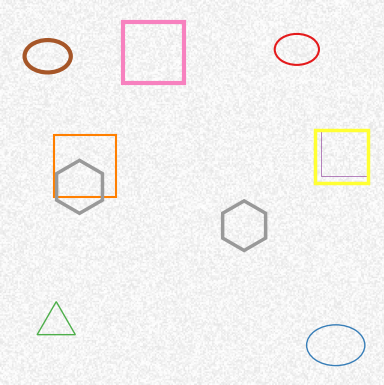[{"shape": "oval", "thickness": 1.5, "radius": 0.29, "center": [0.771, 0.872]}, {"shape": "oval", "thickness": 1, "radius": 0.38, "center": [0.872, 0.103]}, {"shape": "triangle", "thickness": 1, "radius": 0.29, "center": [0.146, 0.159]}, {"shape": "square", "thickness": 0.5, "radius": 0.3, "center": [0.894, 0.602]}, {"shape": "square", "thickness": 1.5, "radius": 0.41, "center": [0.221, 0.568]}, {"shape": "square", "thickness": 2.5, "radius": 0.34, "center": [0.887, 0.594]}, {"shape": "oval", "thickness": 3, "radius": 0.3, "center": [0.124, 0.854]}, {"shape": "square", "thickness": 3, "radius": 0.39, "center": [0.399, 0.864]}, {"shape": "hexagon", "thickness": 2.5, "radius": 0.32, "center": [0.634, 0.414]}, {"shape": "hexagon", "thickness": 2.5, "radius": 0.34, "center": [0.207, 0.515]}]